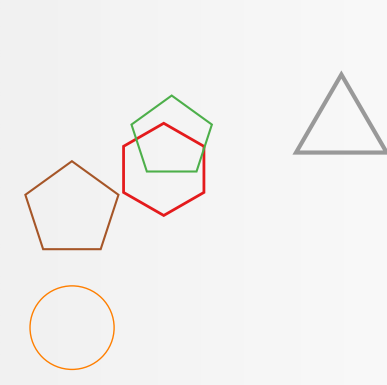[{"shape": "hexagon", "thickness": 2, "radius": 0.6, "center": [0.423, 0.56]}, {"shape": "pentagon", "thickness": 1.5, "radius": 0.55, "center": [0.443, 0.643]}, {"shape": "circle", "thickness": 1, "radius": 0.54, "center": [0.186, 0.149]}, {"shape": "pentagon", "thickness": 1.5, "radius": 0.63, "center": [0.186, 0.455]}, {"shape": "triangle", "thickness": 3, "radius": 0.68, "center": [0.881, 0.671]}]